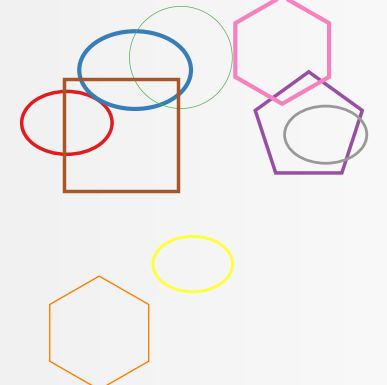[{"shape": "oval", "thickness": 2.5, "radius": 0.58, "center": [0.173, 0.681]}, {"shape": "oval", "thickness": 3, "radius": 0.72, "center": [0.349, 0.818]}, {"shape": "circle", "thickness": 0.5, "radius": 0.66, "center": [0.467, 0.851]}, {"shape": "pentagon", "thickness": 2.5, "radius": 0.73, "center": [0.797, 0.668]}, {"shape": "hexagon", "thickness": 1, "radius": 0.74, "center": [0.256, 0.135]}, {"shape": "oval", "thickness": 2, "radius": 0.51, "center": [0.498, 0.314]}, {"shape": "square", "thickness": 2.5, "radius": 0.73, "center": [0.312, 0.65]}, {"shape": "hexagon", "thickness": 3, "radius": 0.7, "center": [0.728, 0.87]}, {"shape": "oval", "thickness": 2, "radius": 0.53, "center": [0.84, 0.65]}]